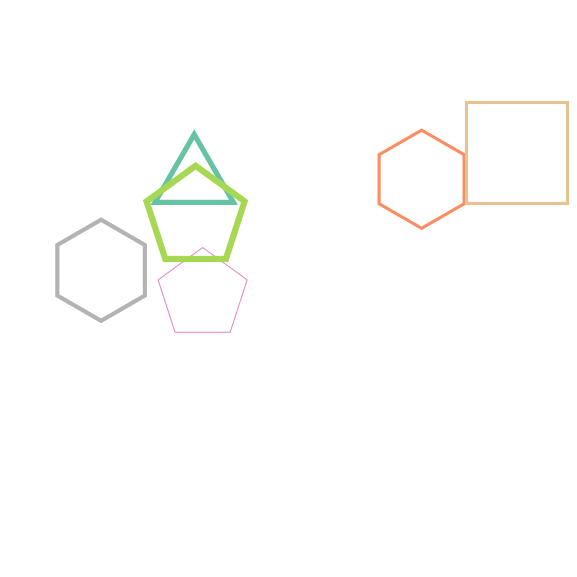[{"shape": "triangle", "thickness": 2.5, "radius": 0.39, "center": [0.336, 0.688]}, {"shape": "hexagon", "thickness": 1.5, "radius": 0.42, "center": [0.73, 0.689]}, {"shape": "pentagon", "thickness": 0.5, "radius": 0.41, "center": [0.351, 0.489]}, {"shape": "pentagon", "thickness": 3, "radius": 0.45, "center": [0.339, 0.623]}, {"shape": "square", "thickness": 1.5, "radius": 0.44, "center": [0.895, 0.736]}, {"shape": "hexagon", "thickness": 2, "radius": 0.44, "center": [0.175, 0.531]}]